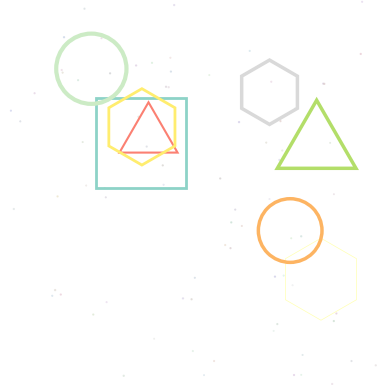[{"shape": "square", "thickness": 2, "radius": 0.58, "center": [0.367, 0.629]}, {"shape": "hexagon", "thickness": 0.5, "radius": 0.53, "center": [0.834, 0.275]}, {"shape": "triangle", "thickness": 1.5, "radius": 0.44, "center": [0.386, 0.647]}, {"shape": "circle", "thickness": 2.5, "radius": 0.41, "center": [0.754, 0.401]}, {"shape": "triangle", "thickness": 2.5, "radius": 0.59, "center": [0.822, 0.622]}, {"shape": "hexagon", "thickness": 2.5, "radius": 0.42, "center": [0.7, 0.76]}, {"shape": "circle", "thickness": 3, "radius": 0.46, "center": [0.237, 0.821]}, {"shape": "hexagon", "thickness": 2, "radius": 0.5, "center": [0.369, 0.67]}]